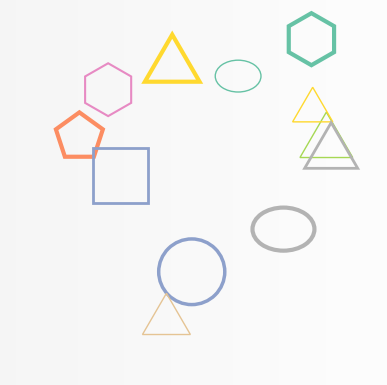[{"shape": "hexagon", "thickness": 3, "radius": 0.34, "center": [0.804, 0.898]}, {"shape": "oval", "thickness": 1, "radius": 0.3, "center": [0.614, 0.802]}, {"shape": "pentagon", "thickness": 3, "radius": 0.32, "center": [0.205, 0.644]}, {"shape": "circle", "thickness": 2.5, "radius": 0.43, "center": [0.495, 0.294]}, {"shape": "square", "thickness": 2, "radius": 0.35, "center": [0.312, 0.544]}, {"shape": "hexagon", "thickness": 1.5, "radius": 0.34, "center": [0.279, 0.767]}, {"shape": "triangle", "thickness": 1, "radius": 0.39, "center": [0.842, 0.63]}, {"shape": "triangle", "thickness": 3, "radius": 0.41, "center": [0.444, 0.829]}, {"shape": "triangle", "thickness": 1, "radius": 0.3, "center": [0.807, 0.713]}, {"shape": "triangle", "thickness": 1, "radius": 0.36, "center": [0.429, 0.167]}, {"shape": "triangle", "thickness": 2, "radius": 0.4, "center": [0.855, 0.602]}, {"shape": "oval", "thickness": 3, "radius": 0.4, "center": [0.732, 0.405]}]